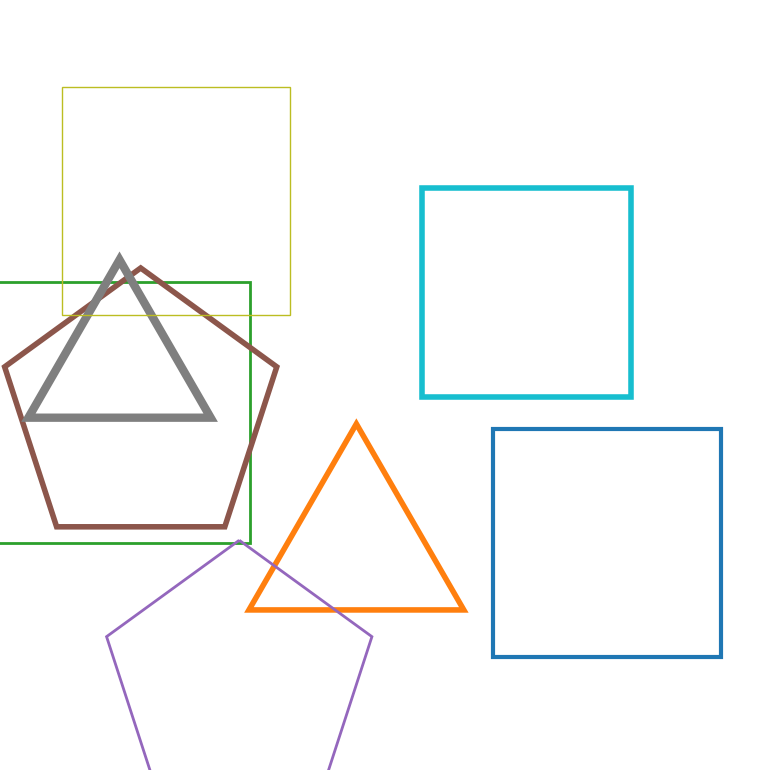[{"shape": "square", "thickness": 1.5, "radius": 0.74, "center": [0.789, 0.295]}, {"shape": "triangle", "thickness": 2, "radius": 0.81, "center": [0.463, 0.288]}, {"shape": "square", "thickness": 1, "radius": 0.85, "center": [0.155, 0.465]}, {"shape": "pentagon", "thickness": 1, "radius": 0.91, "center": [0.311, 0.117]}, {"shape": "pentagon", "thickness": 2, "radius": 0.93, "center": [0.183, 0.466]}, {"shape": "triangle", "thickness": 3, "radius": 0.68, "center": [0.155, 0.526]}, {"shape": "square", "thickness": 0.5, "radius": 0.74, "center": [0.228, 0.739]}, {"shape": "square", "thickness": 2, "radius": 0.68, "center": [0.683, 0.62]}]